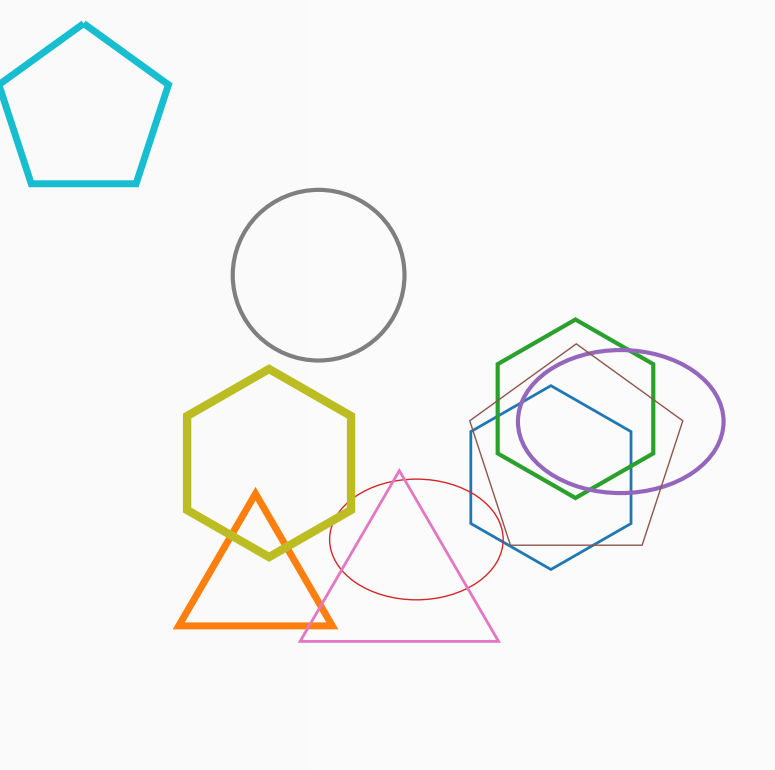[{"shape": "hexagon", "thickness": 1, "radius": 0.6, "center": [0.711, 0.38]}, {"shape": "triangle", "thickness": 2.5, "radius": 0.57, "center": [0.33, 0.244]}, {"shape": "hexagon", "thickness": 1.5, "radius": 0.58, "center": [0.743, 0.469]}, {"shape": "oval", "thickness": 0.5, "radius": 0.56, "center": [0.537, 0.299]}, {"shape": "oval", "thickness": 1.5, "radius": 0.66, "center": [0.801, 0.453]}, {"shape": "pentagon", "thickness": 0.5, "radius": 0.72, "center": [0.744, 0.409]}, {"shape": "triangle", "thickness": 1, "radius": 0.74, "center": [0.515, 0.241]}, {"shape": "circle", "thickness": 1.5, "radius": 0.55, "center": [0.411, 0.643]}, {"shape": "hexagon", "thickness": 3, "radius": 0.61, "center": [0.347, 0.399]}, {"shape": "pentagon", "thickness": 2.5, "radius": 0.58, "center": [0.108, 0.854]}]